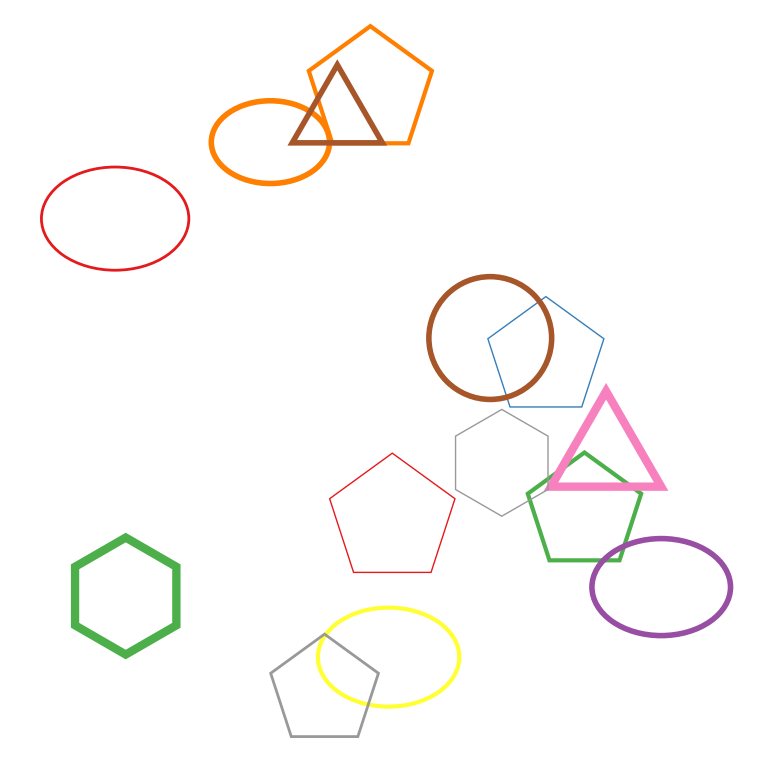[{"shape": "oval", "thickness": 1, "radius": 0.48, "center": [0.15, 0.716]}, {"shape": "pentagon", "thickness": 0.5, "radius": 0.43, "center": [0.509, 0.326]}, {"shape": "pentagon", "thickness": 0.5, "radius": 0.4, "center": [0.709, 0.536]}, {"shape": "pentagon", "thickness": 1.5, "radius": 0.39, "center": [0.759, 0.335]}, {"shape": "hexagon", "thickness": 3, "radius": 0.38, "center": [0.163, 0.226]}, {"shape": "oval", "thickness": 2, "radius": 0.45, "center": [0.859, 0.238]}, {"shape": "oval", "thickness": 2, "radius": 0.38, "center": [0.351, 0.815]}, {"shape": "pentagon", "thickness": 1.5, "radius": 0.42, "center": [0.481, 0.882]}, {"shape": "oval", "thickness": 1.5, "radius": 0.46, "center": [0.505, 0.147]}, {"shape": "circle", "thickness": 2, "radius": 0.4, "center": [0.637, 0.561]}, {"shape": "triangle", "thickness": 2, "radius": 0.34, "center": [0.438, 0.848]}, {"shape": "triangle", "thickness": 3, "radius": 0.41, "center": [0.787, 0.409]}, {"shape": "pentagon", "thickness": 1, "radius": 0.37, "center": [0.422, 0.103]}, {"shape": "hexagon", "thickness": 0.5, "radius": 0.35, "center": [0.652, 0.399]}]